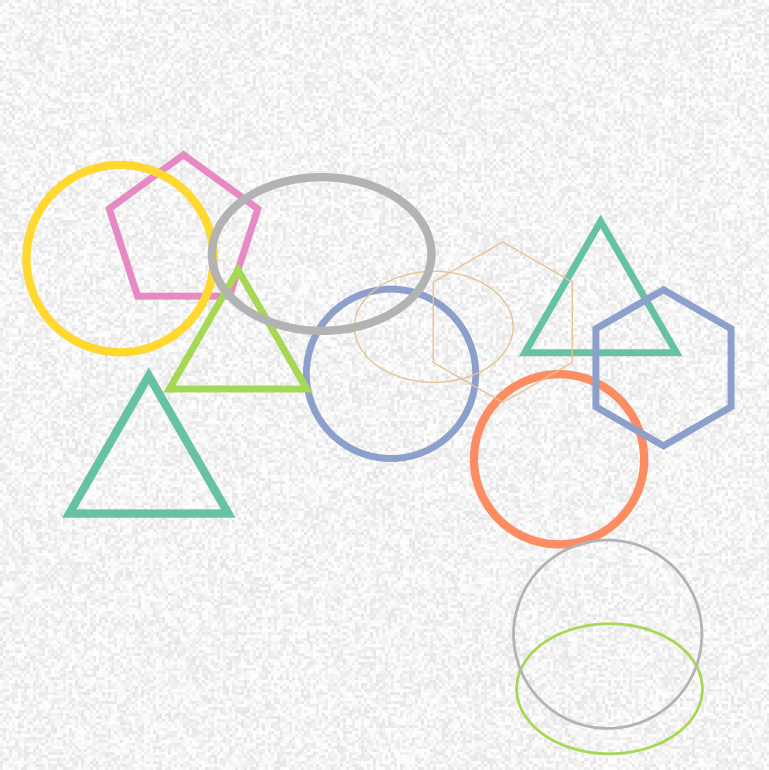[{"shape": "triangle", "thickness": 2.5, "radius": 0.57, "center": [0.78, 0.599]}, {"shape": "triangle", "thickness": 3, "radius": 0.6, "center": [0.193, 0.393]}, {"shape": "circle", "thickness": 3, "radius": 0.55, "center": [0.726, 0.404]}, {"shape": "hexagon", "thickness": 2.5, "radius": 0.51, "center": [0.862, 0.522]}, {"shape": "circle", "thickness": 2.5, "radius": 0.55, "center": [0.508, 0.515]}, {"shape": "pentagon", "thickness": 2.5, "radius": 0.51, "center": [0.238, 0.697]}, {"shape": "oval", "thickness": 1, "radius": 0.6, "center": [0.792, 0.106]}, {"shape": "triangle", "thickness": 2.5, "radius": 0.52, "center": [0.309, 0.546]}, {"shape": "circle", "thickness": 3, "radius": 0.61, "center": [0.156, 0.664]}, {"shape": "oval", "thickness": 0.5, "radius": 0.51, "center": [0.563, 0.576]}, {"shape": "hexagon", "thickness": 0.5, "radius": 0.52, "center": [0.653, 0.582]}, {"shape": "oval", "thickness": 3, "radius": 0.71, "center": [0.418, 0.67]}, {"shape": "circle", "thickness": 1, "radius": 0.61, "center": [0.789, 0.176]}]